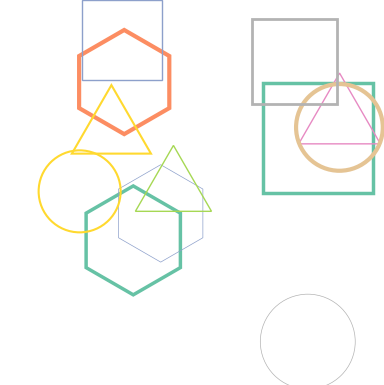[{"shape": "hexagon", "thickness": 2.5, "radius": 0.71, "center": [0.346, 0.376]}, {"shape": "square", "thickness": 2.5, "radius": 0.71, "center": [0.825, 0.641]}, {"shape": "hexagon", "thickness": 3, "radius": 0.68, "center": [0.323, 0.787]}, {"shape": "hexagon", "thickness": 0.5, "radius": 0.63, "center": [0.417, 0.446]}, {"shape": "square", "thickness": 1, "radius": 0.52, "center": [0.316, 0.895]}, {"shape": "triangle", "thickness": 1, "radius": 0.61, "center": [0.882, 0.688]}, {"shape": "triangle", "thickness": 1, "radius": 0.57, "center": [0.45, 0.508]}, {"shape": "triangle", "thickness": 1.5, "radius": 0.59, "center": [0.289, 0.66]}, {"shape": "circle", "thickness": 1.5, "radius": 0.53, "center": [0.207, 0.503]}, {"shape": "circle", "thickness": 3, "radius": 0.56, "center": [0.882, 0.669]}, {"shape": "circle", "thickness": 0.5, "radius": 0.62, "center": [0.799, 0.113]}, {"shape": "square", "thickness": 2, "radius": 0.55, "center": [0.765, 0.839]}]